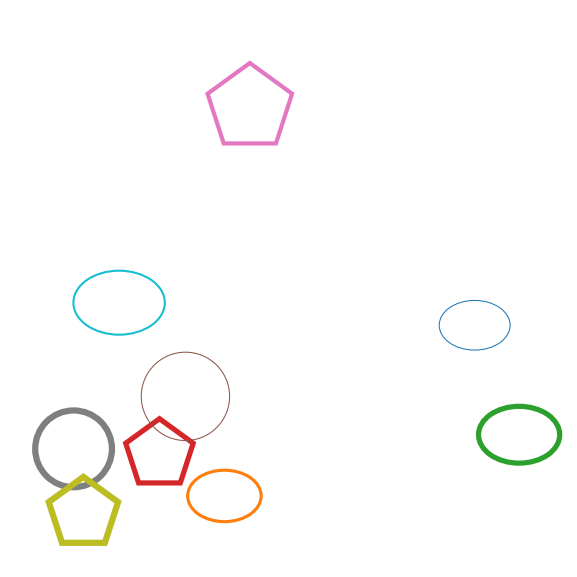[{"shape": "oval", "thickness": 0.5, "radius": 0.31, "center": [0.822, 0.436]}, {"shape": "oval", "thickness": 1.5, "radius": 0.32, "center": [0.389, 0.14]}, {"shape": "oval", "thickness": 2.5, "radius": 0.35, "center": [0.899, 0.246]}, {"shape": "pentagon", "thickness": 2.5, "radius": 0.31, "center": [0.276, 0.213]}, {"shape": "circle", "thickness": 0.5, "radius": 0.38, "center": [0.321, 0.313]}, {"shape": "pentagon", "thickness": 2, "radius": 0.38, "center": [0.433, 0.813]}, {"shape": "circle", "thickness": 3, "radius": 0.33, "center": [0.127, 0.222]}, {"shape": "pentagon", "thickness": 3, "radius": 0.32, "center": [0.144, 0.11]}, {"shape": "oval", "thickness": 1, "radius": 0.4, "center": [0.206, 0.475]}]